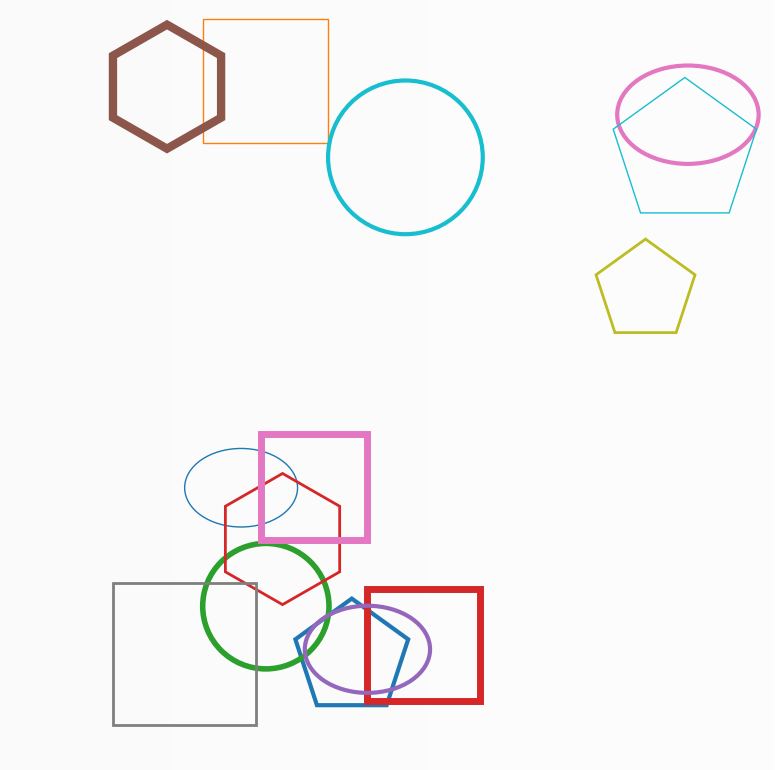[{"shape": "oval", "thickness": 0.5, "radius": 0.36, "center": [0.311, 0.367]}, {"shape": "pentagon", "thickness": 1.5, "radius": 0.38, "center": [0.454, 0.146]}, {"shape": "square", "thickness": 0.5, "radius": 0.4, "center": [0.343, 0.894]}, {"shape": "circle", "thickness": 2, "radius": 0.41, "center": [0.343, 0.213]}, {"shape": "square", "thickness": 2.5, "radius": 0.36, "center": [0.546, 0.162]}, {"shape": "hexagon", "thickness": 1, "radius": 0.43, "center": [0.365, 0.3]}, {"shape": "oval", "thickness": 1.5, "radius": 0.4, "center": [0.474, 0.157]}, {"shape": "hexagon", "thickness": 3, "radius": 0.4, "center": [0.216, 0.887]}, {"shape": "oval", "thickness": 1.5, "radius": 0.46, "center": [0.888, 0.851]}, {"shape": "square", "thickness": 2.5, "radius": 0.34, "center": [0.405, 0.368]}, {"shape": "square", "thickness": 1, "radius": 0.46, "center": [0.239, 0.15]}, {"shape": "pentagon", "thickness": 1, "radius": 0.34, "center": [0.833, 0.622]}, {"shape": "pentagon", "thickness": 0.5, "radius": 0.49, "center": [0.884, 0.802]}, {"shape": "circle", "thickness": 1.5, "radius": 0.5, "center": [0.523, 0.796]}]